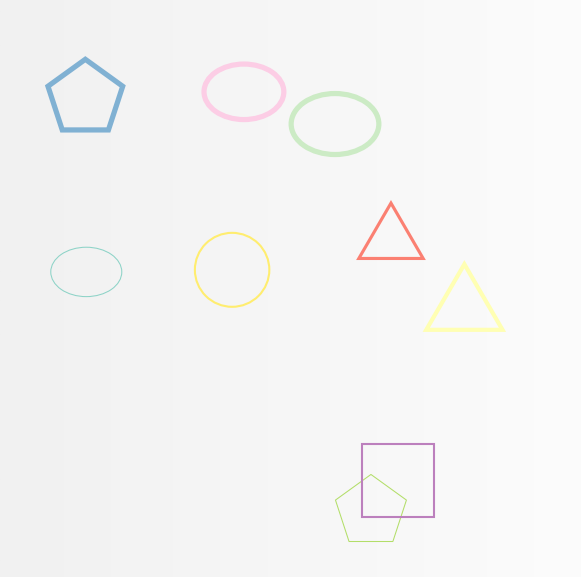[{"shape": "oval", "thickness": 0.5, "radius": 0.31, "center": [0.148, 0.528]}, {"shape": "triangle", "thickness": 2, "radius": 0.38, "center": [0.799, 0.466]}, {"shape": "triangle", "thickness": 1.5, "radius": 0.32, "center": [0.673, 0.584]}, {"shape": "pentagon", "thickness": 2.5, "radius": 0.34, "center": [0.147, 0.829]}, {"shape": "pentagon", "thickness": 0.5, "radius": 0.32, "center": [0.638, 0.113]}, {"shape": "oval", "thickness": 2.5, "radius": 0.34, "center": [0.42, 0.84]}, {"shape": "square", "thickness": 1, "radius": 0.31, "center": [0.685, 0.167]}, {"shape": "oval", "thickness": 2.5, "radius": 0.38, "center": [0.576, 0.784]}, {"shape": "circle", "thickness": 1, "radius": 0.32, "center": [0.399, 0.532]}]